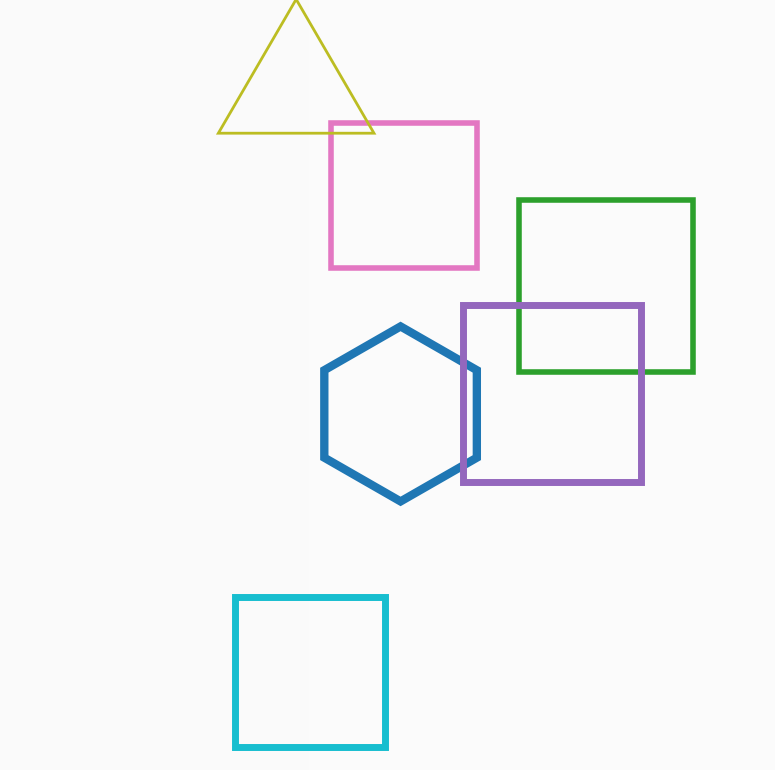[{"shape": "hexagon", "thickness": 3, "radius": 0.57, "center": [0.517, 0.462]}, {"shape": "square", "thickness": 2, "radius": 0.56, "center": [0.782, 0.629]}, {"shape": "square", "thickness": 2.5, "radius": 0.57, "center": [0.712, 0.489]}, {"shape": "square", "thickness": 2, "radius": 0.47, "center": [0.521, 0.746]}, {"shape": "triangle", "thickness": 1, "radius": 0.58, "center": [0.382, 0.885]}, {"shape": "square", "thickness": 2.5, "radius": 0.49, "center": [0.4, 0.127]}]